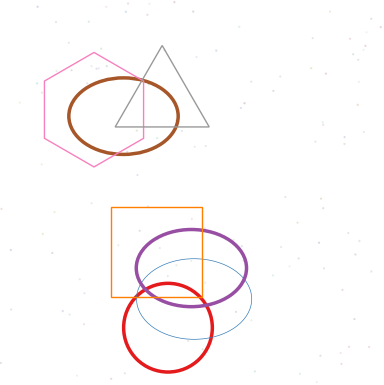[{"shape": "circle", "thickness": 2.5, "radius": 0.58, "center": [0.436, 0.149]}, {"shape": "oval", "thickness": 0.5, "radius": 0.75, "center": [0.504, 0.223]}, {"shape": "oval", "thickness": 2.5, "radius": 0.72, "center": [0.497, 0.304]}, {"shape": "square", "thickness": 1, "radius": 0.59, "center": [0.407, 0.346]}, {"shape": "oval", "thickness": 2.5, "radius": 0.71, "center": [0.321, 0.698]}, {"shape": "hexagon", "thickness": 1, "radius": 0.74, "center": [0.244, 0.715]}, {"shape": "triangle", "thickness": 1, "radius": 0.71, "center": [0.421, 0.741]}]